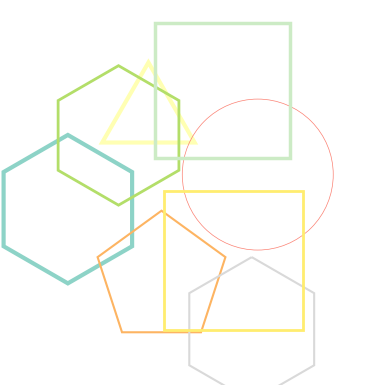[{"shape": "hexagon", "thickness": 3, "radius": 0.96, "center": [0.176, 0.457]}, {"shape": "triangle", "thickness": 3, "radius": 0.69, "center": [0.386, 0.699]}, {"shape": "circle", "thickness": 0.5, "radius": 0.98, "center": [0.67, 0.547]}, {"shape": "pentagon", "thickness": 1.5, "radius": 0.87, "center": [0.42, 0.278]}, {"shape": "hexagon", "thickness": 2, "radius": 0.91, "center": [0.308, 0.648]}, {"shape": "hexagon", "thickness": 1.5, "radius": 0.94, "center": [0.654, 0.145]}, {"shape": "square", "thickness": 2.5, "radius": 0.88, "center": [0.578, 0.765]}, {"shape": "square", "thickness": 2, "radius": 0.9, "center": [0.607, 0.323]}]